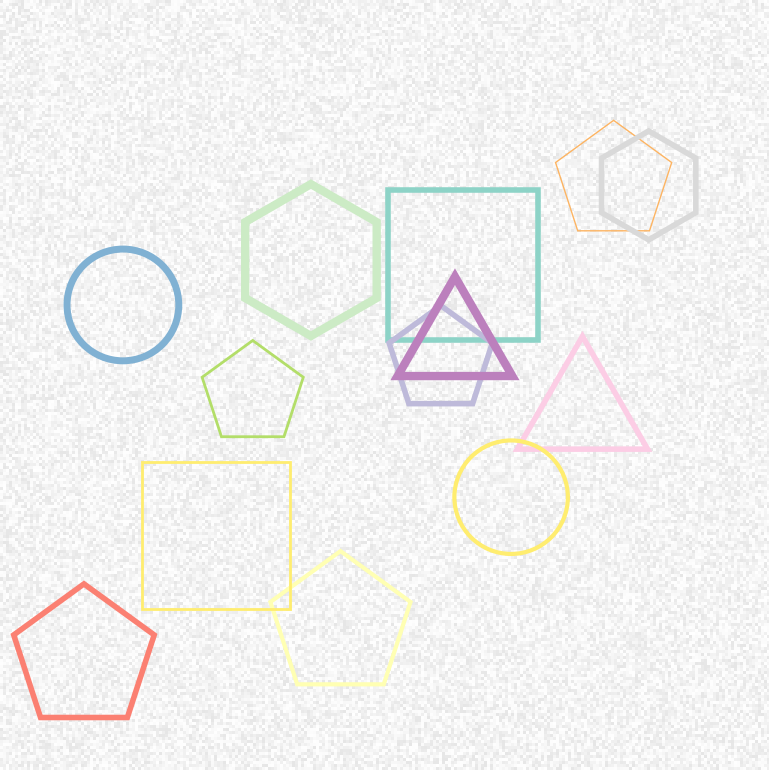[{"shape": "square", "thickness": 2, "radius": 0.49, "center": [0.601, 0.656]}, {"shape": "pentagon", "thickness": 1.5, "radius": 0.48, "center": [0.442, 0.189]}, {"shape": "pentagon", "thickness": 2, "radius": 0.35, "center": [0.572, 0.533]}, {"shape": "pentagon", "thickness": 2, "radius": 0.48, "center": [0.109, 0.146]}, {"shape": "circle", "thickness": 2.5, "radius": 0.36, "center": [0.16, 0.604]}, {"shape": "pentagon", "thickness": 0.5, "radius": 0.4, "center": [0.797, 0.764]}, {"shape": "pentagon", "thickness": 1, "radius": 0.35, "center": [0.328, 0.489]}, {"shape": "triangle", "thickness": 2, "radius": 0.49, "center": [0.756, 0.466]}, {"shape": "hexagon", "thickness": 2, "radius": 0.35, "center": [0.842, 0.759]}, {"shape": "triangle", "thickness": 3, "radius": 0.43, "center": [0.591, 0.555]}, {"shape": "hexagon", "thickness": 3, "radius": 0.49, "center": [0.404, 0.662]}, {"shape": "square", "thickness": 1, "radius": 0.48, "center": [0.28, 0.304]}, {"shape": "circle", "thickness": 1.5, "radius": 0.37, "center": [0.664, 0.354]}]